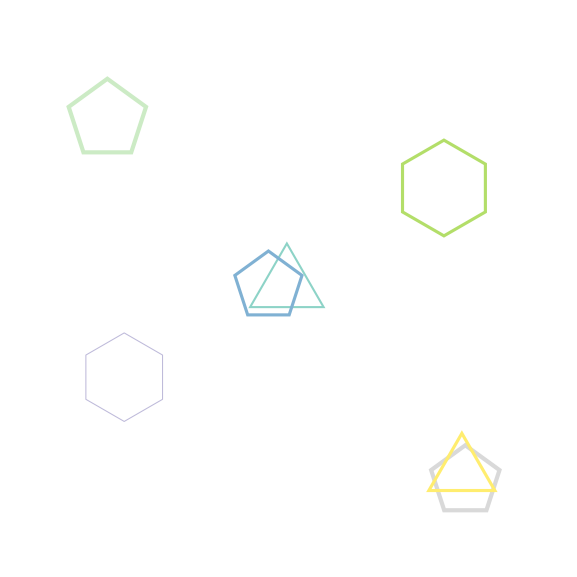[{"shape": "triangle", "thickness": 1, "radius": 0.37, "center": [0.497, 0.504]}, {"shape": "hexagon", "thickness": 0.5, "radius": 0.38, "center": [0.215, 0.346]}, {"shape": "pentagon", "thickness": 1.5, "radius": 0.31, "center": [0.465, 0.503]}, {"shape": "hexagon", "thickness": 1.5, "radius": 0.41, "center": [0.769, 0.674]}, {"shape": "pentagon", "thickness": 2, "radius": 0.31, "center": [0.806, 0.166]}, {"shape": "pentagon", "thickness": 2, "radius": 0.35, "center": [0.186, 0.792]}, {"shape": "triangle", "thickness": 1.5, "radius": 0.33, "center": [0.8, 0.183]}]